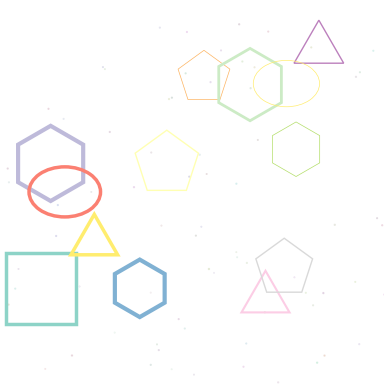[{"shape": "square", "thickness": 2.5, "radius": 0.46, "center": [0.107, 0.251]}, {"shape": "pentagon", "thickness": 1, "radius": 0.43, "center": [0.433, 0.575]}, {"shape": "hexagon", "thickness": 3, "radius": 0.49, "center": [0.132, 0.576]}, {"shape": "oval", "thickness": 2.5, "radius": 0.46, "center": [0.168, 0.502]}, {"shape": "hexagon", "thickness": 3, "radius": 0.37, "center": [0.363, 0.251]}, {"shape": "pentagon", "thickness": 0.5, "radius": 0.35, "center": [0.53, 0.799]}, {"shape": "hexagon", "thickness": 0.5, "radius": 0.35, "center": [0.769, 0.612]}, {"shape": "triangle", "thickness": 1.5, "radius": 0.36, "center": [0.69, 0.225]}, {"shape": "pentagon", "thickness": 1, "radius": 0.39, "center": [0.738, 0.304]}, {"shape": "triangle", "thickness": 1, "radius": 0.37, "center": [0.828, 0.873]}, {"shape": "hexagon", "thickness": 2, "radius": 0.47, "center": [0.65, 0.78]}, {"shape": "triangle", "thickness": 2.5, "radius": 0.35, "center": [0.245, 0.373]}, {"shape": "oval", "thickness": 0.5, "radius": 0.43, "center": [0.744, 0.783]}]